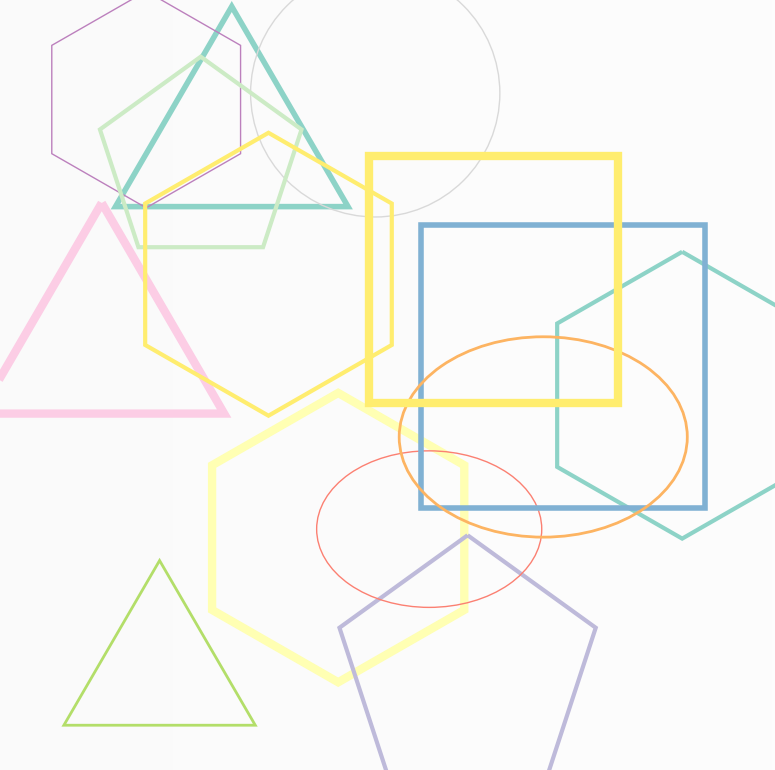[{"shape": "triangle", "thickness": 2, "radius": 0.87, "center": [0.299, 0.818]}, {"shape": "hexagon", "thickness": 1.5, "radius": 0.93, "center": [0.88, 0.487]}, {"shape": "hexagon", "thickness": 3, "radius": 0.94, "center": [0.436, 0.302]}, {"shape": "pentagon", "thickness": 1.5, "radius": 0.87, "center": [0.603, 0.131]}, {"shape": "oval", "thickness": 0.5, "radius": 0.73, "center": [0.554, 0.313]}, {"shape": "square", "thickness": 2, "radius": 0.92, "center": [0.726, 0.524]}, {"shape": "oval", "thickness": 1, "radius": 0.93, "center": [0.701, 0.433]}, {"shape": "triangle", "thickness": 1, "radius": 0.71, "center": [0.206, 0.129]}, {"shape": "triangle", "thickness": 3, "radius": 0.91, "center": [0.131, 0.554]}, {"shape": "circle", "thickness": 0.5, "radius": 0.8, "center": [0.484, 0.879]}, {"shape": "hexagon", "thickness": 0.5, "radius": 0.7, "center": [0.189, 0.871]}, {"shape": "pentagon", "thickness": 1.5, "radius": 0.68, "center": [0.259, 0.79]}, {"shape": "hexagon", "thickness": 1.5, "radius": 0.92, "center": [0.346, 0.644]}, {"shape": "square", "thickness": 3, "radius": 0.8, "center": [0.637, 0.637]}]